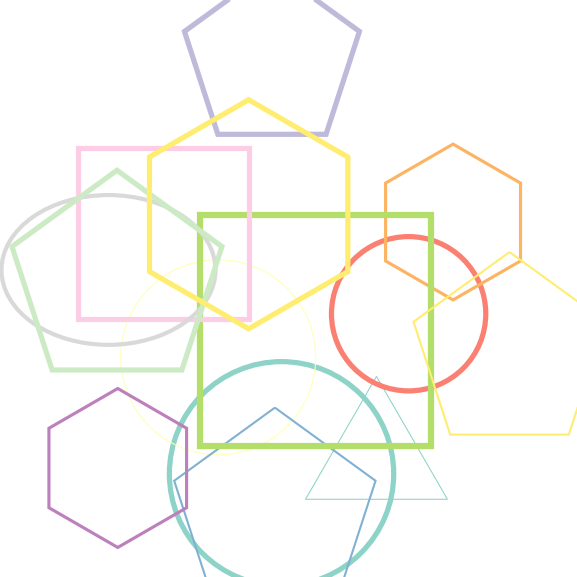[{"shape": "triangle", "thickness": 0.5, "radius": 0.71, "center": [0.652, 0.206]}, {"shape": "circle", "thickness": 2.5, "radius": 0.97, "center": [0.488, 0.179]}, {"shape": "circle", "thickness": 0.5, "radius": 0.84, "center": [0.378, 0.38]}, {"shape": "pentagon", "thickness": 2.5, "radius": 0.8, "center": [0.471, 0.895]}, {"shape": "circle", "thickness": 2.5, "radius": 0.67, "center": [0.708, 0.456]}, {"shape": "pentagon", "thickness": 1, "radius": 0.92, "center": [0.476, 0.11]}, {"shape": "hexagon", "thickness": 1.5, "radius": 0.67, "center": [0.785, 0.615]}, {"shape": "square", "thickness": 3, "radius": 1.0, "center": [0.546, 0.427]}, {"shape": "square", "thickness": 2.5, "radius": 0.74, "center": [0.283, 0.595]}, {"shape": "oval", "thickness": 2, "radius": 0.93, "center": [0.188, 0.532]}, {"shape": "hexagon", "thickness": 1.5, "radius": 0.69, "center": [0.204, 0.189]}, {"shape": "pentagon", "thickness": 2.5, "radius": 0.96, "center": [0.203, 0.513]}, {"shape": "hexagon", "thickness": 2.5, "radius": 0.99, "center": [0.431, 0.628]}, {"shape": "pentagon", "thickness": 1, "radius": 0.87, "center": [0.882, 0.388]}]